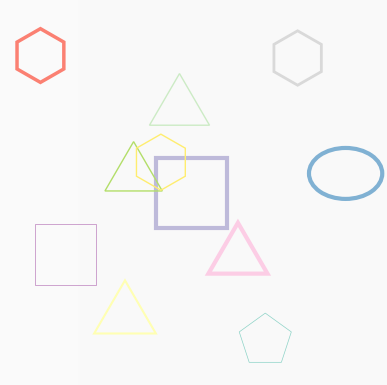[{"shape": "pentagon", "thickness": 0.5, "radius": 0.35, "center": [0.685, 0.116]}, {"shape": "triangle", "thickness": 1.5, "radius": 0.46, "center": [0.323, 0.18]}, {"shape": "square", "thickness": 3, "radius": 0.45, "center": [0.494, 0.499]}, {"shape": "hexagon", "thickness": 2.5, "radius": 0.35, "center": [0.104, 0.856]}, {"shape": "oval", "thickness": 3, "radius": 0.47, "center": [0.892, 0.55]}, {"shape": "triangle", "thickness": 1, "radius": 0.43, "center": [0.345, 0.547]}, {"shape": "triangle", "thickness": 3, "radius": 0.44, "center": [0.614, 0.333]}, {"shape": "hexagon", "thickness": 2, "radius": 0.35, "center": [0.768, 0.849]}, {"shape": "square", "thickness": 0.5, "radius": 0.39, "center": [0.17, 0.339]}, {"shape": "triangle", "thickness": 1, "radius": 0.45, "center": [0.463, 0.719]}, {"shape": "hexagon", "thickness": 1, "radius": 0.36, "center": [0.415, 0.579]}]